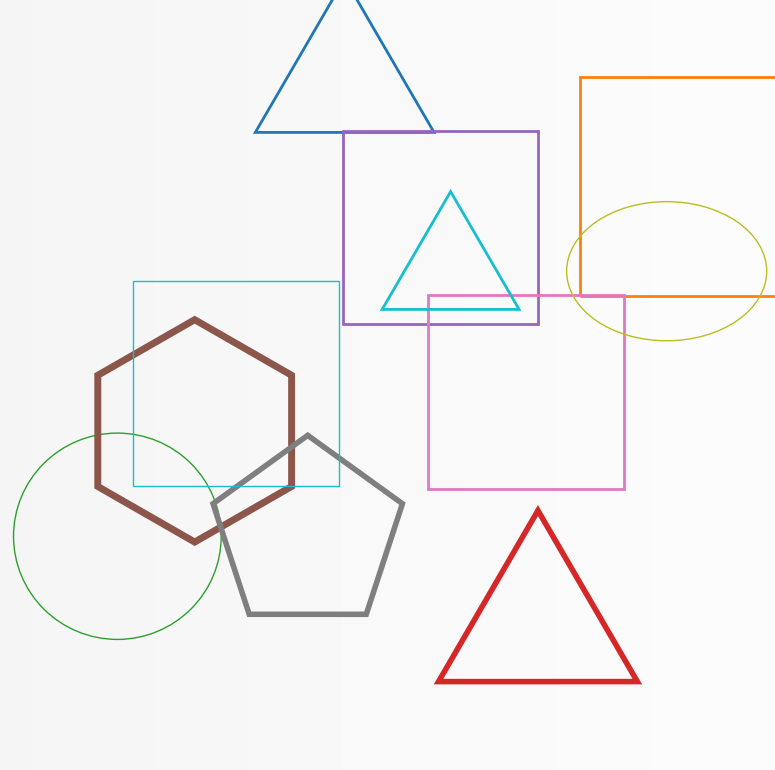[{"shape": "triangle", "thickness": 1, "radius": 0.67, "center": [0.445, 0.895]}, {"shape": "square", "thickness": 1, "radius": 0.71, "center": [0.89, 0.757]}, {"shape": "circle", "thickness": 0.5, "radius": 0.67, "center": [0.151, 0.304]}, {"shape": "triangle", "thickness": 2, "radius": 0.74, "center": [0.694, 0.189]}, {"shape": "square", "thickness": 1, "radius": 0.63, "center": [0.568, 0.705]}, {"shape": "hexagon", "thickness": 2.5, "radius": 0.72, "center": [0.251, 0.44]}, {"shape": "square", "thickness": 1, "radius": 0.63, "center": [0.679, 0.491]}, {"shape": "pentagon", "thickness": 2, "radius": 0.64, "center": [0.397, 0.306]}, {"shape": "oval", "thickness": 0.5, "radius": 0.65, "center": [0.86, 0.648]}, {"shape": "triangle", "thickness": 1, "radius": 0.51, "center": [0.581, 0.649]}, {"shape": "square", "thickness": 0.5, "radius": 0.66, "center": [0.305, 0.502]}]